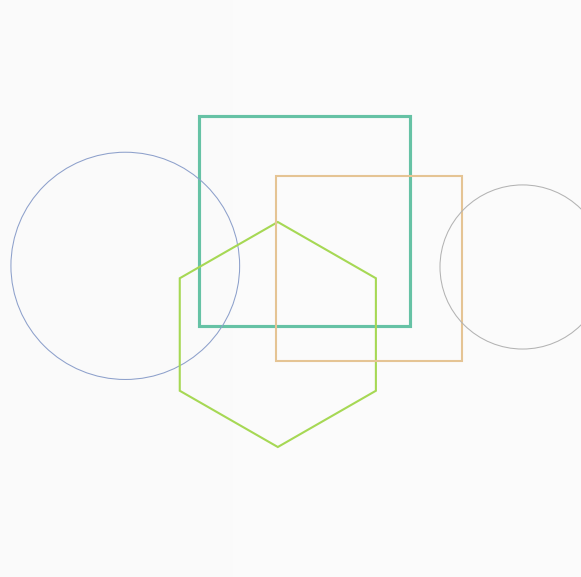[{"shape": "square", "thickness": 1.5, "radius": 0.91, "center": [0.524, 0.617]}, {"shape": "circle", "thickness": 0.5, "radius": 0.98, "center": [0.216, 0.539]}, {"shape": "hexagon", "thickness": 1, "radius": 0.97, "center": [0.478, 0.42]}, {"shape": "square", "thickness": 1, "radius": 0.8, "center": [0.634, 0.535]}, {"shape": "circle", "thickness": 0.5, "radius": 0.71, "center": [0.899, 0.537]}]